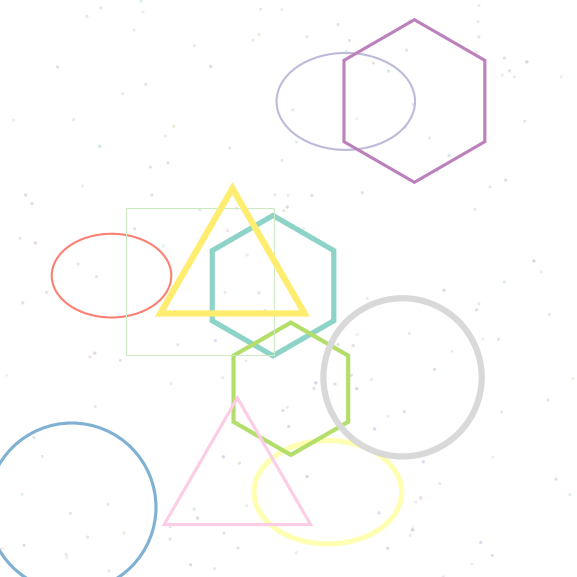[{"shape": "hexagon", "thickness": 2.5, "radius": 0.61, "center": [0.473, 0.504]}, {"shape": "oval", "thickness": 2.5, "radius": 0.64, "center": [0.568, 0.147]}, {"shape": "oval", "thickness": 1, "radius": 0.6, "center": [0.599, 0.824]}, {"shape": "oval", "thickness": 1, "radius": 0.52, "center": [0.193, 0.522]}, {"shape": "circle", "thickness": 1.5, "radius": 0.73, "center": [0.124, 0.121]}, {"shape": "hexagon", "thickness": 2, "radius": 0.57, "center": [0.504, 0.326]}, {"shape": "triangle", "thickness": 1.5, "radius": 0.73, "center": [0.411, 0.164]}, {"shape": "circle", "thickness": 3, "radius": 0.69, "center": [0.697, 0.346]}, {"shape": "hexagon", "thickness": 1.5, "radius": 0.7, "center": [0.718, 0.824]}, {"shape": "square", "thickness": 0.5, "radius": 0.64, "center": [0.346, 0.511]}, {"shape": "triangle", "thickness": 3, "radius": 0.72, "center": [0.403, 0.529]}]